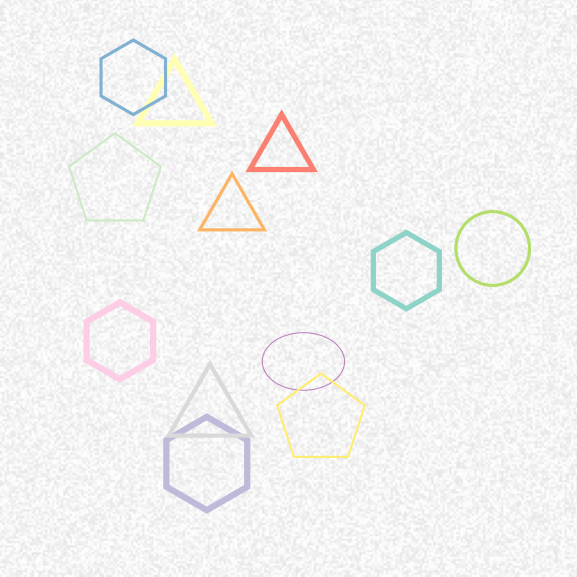[{"shape": "hexagon", "thickness": 2.5, "radius": 0.33, "center": [0.704, 0.531]}, {"shape": "triangle", "thickness": 3, "radius": 0.37, "center": [0.302, 0.823]}, {"shape": "hexagon", "thickness": 3, "radius": 0.4, "center": [0.358, 0.197]}, {"shape": "triangle", "thickness": 2.5, "radius": 0.32, "center": [0.488, 0.737]}, {"shape": "hexagon", "thickness": 1.5, "radius": 0.32, "center": [0.231, 0.865]}, {"shape": "triangle", "thickness": 1.5, "radius": 0.32, "center": [0.402, 0.634]}, {"shape": "circle", "thickness": 1.5, "radius": 0.32, "center": [0.853, 0.569]}, {"shape": "hexagon", "thickness": 3, "radius": 0.33, "center": [0.208, 0.409]}, {"shape": "triangle", "thickness": 2, "radius": 0.41, "center": [0.364, 0.286]}, {"shape": "oval", "thickness": 0.5, "radius": 0.36, "center": [0.525, 0.373]}, {"shape": "pentagon", "thickness": 1, "radius": 0.42, "center": [0.199, 0.685]}, {"shape": "pentagon", "thickness": 1, "radius": 0.4, "center": [0.556, 0.273]}]